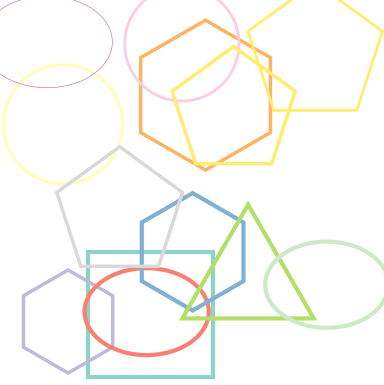[{"shape": "square", "thickness": 3, "radius": 0.81, "center": [0.391, 0.183]}, {"shape": "circle", "thickness": 2, "radius": 0.77, "center": [0.164, 0.677]}, {"shape": "hexagon", "thickness": 2.5, "radius": 0.67, "center": [0.177, 0.165]}, {"shape": "oval", "thickness": 3, "radius": 0.81, "center": [0.381, 0.19]}, {"shape": "hexagon", "thickness": 3, "radius": 0.76, "center": [0.5, 0.346]}, {"shape": "hexagon", "thickness": 2.5, "radius": 0.97, "center": [0.534, 0.753]}, {"shape": "triangle", "thickness": 3, "radius": 0.99, "center": [0.644, 0.271]}, {"shape": "circle", "thickness": 2, "radius": 0.74, "center": [0.472, 0.886]}, {"shape": "pentagon", "thickness": 2.5, "radius": 0.86, "center": [0.311, 0.447]}, {"shape": "oval", "thickness": 0.5, "radius": 0.85, "center": [0.122, 0.891]}, {"shape": "oval", "thickness": 3, "radius": 0.8, "center": [0.849, 0.261]}, {"shape": "pentagon", "thickness": 2.5, "radius": 0.84, "center": [0.607, 0.711]}, {"shape": "pentagon", "thickness": 2, "radius": 0.92, "center": [0.819, 0.862]}]